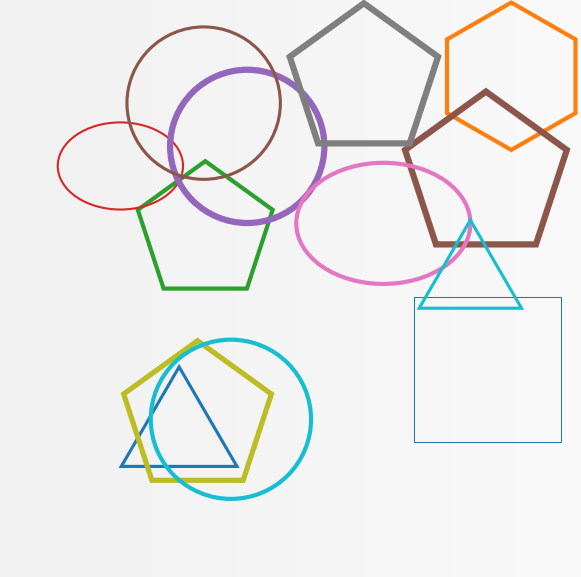[{"shape": "triangle", "thickness": 1.5, "radius": 0.57, "center": [0.308, 0.249]}, {"shape": "square", "thickness": 0.5, "radius": 0.63, "center": [0.839, 0.359]}, {"shape": "hexagon", "thickness": 2, "radius": 0.64, "center": [0.88, 0.867]}, {"shape": "pentagon", "thickness": 2, "radius": 0.61, "center": [0.353, 0.598]}, {"shape": "oval", "thickness": 1, "radius": 0.54, "center": [0.207, 0.712]}, {"shape": "circle", "thickness": 3, "radius": 0.66, "center": [0.425, 0.746]}, {"shape": "pentagon", "thickness": 3, "radius": 0.73, "center": [0.836, 0.694]}, {"shape": "circle", "thickness": 1.5, "radius": 0.66, "center": [0.35, 0.821]}, {"shape": "oval", "thickness": 2, "radius": 0.75, "center": [0.66, 0.612]}, {"shape": "pentagon", "thickness": 3, "radius": 0.67, "center": [0.626, 0.859]}, {"shape": "pentagon", "thickness": 2.5, "radius": 0.67, "center": [0.34, 0.276]}, {"shape": "triangle", "thickness": 1.5, "radius": 0.51, "center": [0.809, 0.516]}, {"shape": "circle", "thickness": 2, "radius": 0.69, "center": [0.397, 0.273]}]